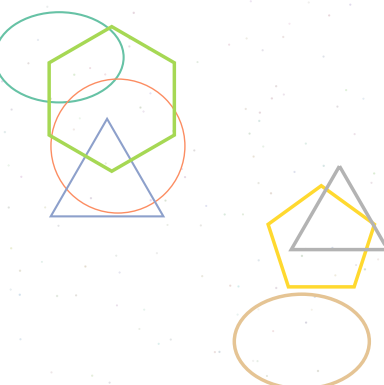[{"shape": "oval", "thickness": 1.5, "radius": 0.84, "center": [0.154, 0.851]}, {"shape": "circle", "thickness": 1, "radius": 0.87, "center": [0.306, 0.621]}, {"shape": "triangle", "thickness": 1.5, "radius": 0.84, "center": [0.278, 0.522]}, {"shape": "hexagon", "thickness": 2.5, "radius": 0.94, "center": [0.29, 0.743]}, {"shape": "pentagon", "thickness": 2.5, "radius": 0.73, "center": [0.834, 0.372]}, {"shape": "oval", "thickness": 2.5, "radius": 0.88, "center": [0.784, 0.113]}, {"shape": "triangle", "thickness": 2.5, "radius": 0.72, "center": [0.882, 0.424]}]